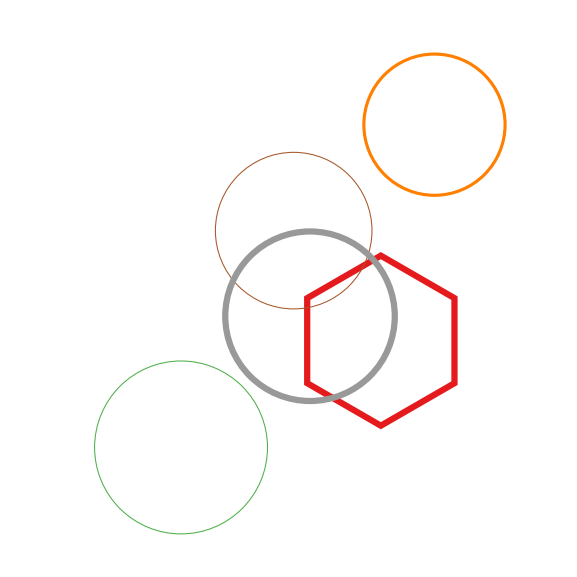[{"shape": "hexagon", "thickness": 3, "radius": 0.74, "center": [0.659, 0.409]}, {"shape": "circle", "thickness": 0.5, "radius": 0.75, "center": [0.314, 0.224]}, {"shape": "circle", "thickness": 1.5, "radius": 0.61, "center": [0.752, 0.783]}, {"shape": "circle", "thickness": 0.5, "radius": 0.68, "center": [0.509, 0.6]}, {"shape": "circle", "thickness": 3, "radius": 0.73, "center": [0.537, 0.452]}]